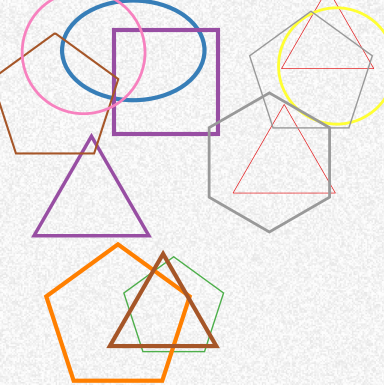[{"shape": "triangle", "thickness": 0.5, "radius": 0.69, "center": [0.851, 0.891]}, {"shape": "triangle", "thickness": 0.5, "radius": 0.77, "center": [0.738, 0.575]}, {"shape": "oval", "thickness": 3, "radius": 0.92, "center": [0.346, 0.869]}, {"shape": "pentagon", "thickness": 1, "radius": 0.68, "center": [0.451, 0.197]}, {"shape": "square", "thickness": 3, "radius": 0.68, "center": [0.431, 0.787]}, {"shape": "triangle", "thickness": 2.5, "radius": 0.86, "center": [0.238, 0.474]}, {"shape": "pentagon", "thickness": 3, "radius": 0.98, "center": [0.306, 0.17]}, {"shape": "circle", "thickness": 2, "radius": 0.76, "center": [0.875, 0.829]}, {"shape": "pentagon", "thickness": 1.5, "radius": 0.86, "center": [0.143, 0.741]}, {"shape": "triangle", "thickness": 3, "radius": 0.8, "center": [0.424, 0.181]}, {"shape": "circle", "thickness": 2, "radius": 0.8, "center": [0.217, 0.864]}, {"shape": "hexagon", "thickness": 2, "radius": 0.9, "center": [0.7, 0.578]}, {"shape": "pentagon", "thickness": 1, "radius": 0.84, "center": [0.808, 0.803]}]